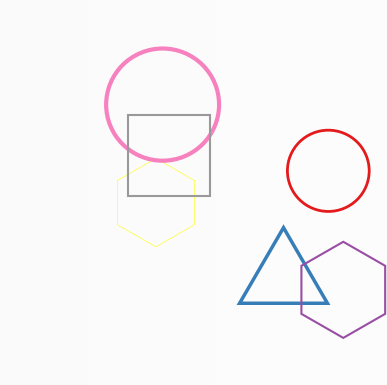[{"shape": "circle", "thickness": 2, "radius": 0.53, "center": [0.847, 0.556]}, {"shape": "triangle", "thickness": 2.5, "radius": 0.65, "center": [0.732, 0.278]}, {"shape": "hexagon", "thickness": 1.5, "radius": 0.62, "center": [0.886, 0.247]}, {"shape": "hexagon", "thickness": 0.5, "radius": 0.57, "center": [0.402, 0.474]}, {"shape": "circle", "thickness": 3, "radius": 0.73, "center": [0.42, 0.728]}, {"shape": "square", "thickness": 1.5, "radius": 0.53, "center": [0.437, 0.596]}]